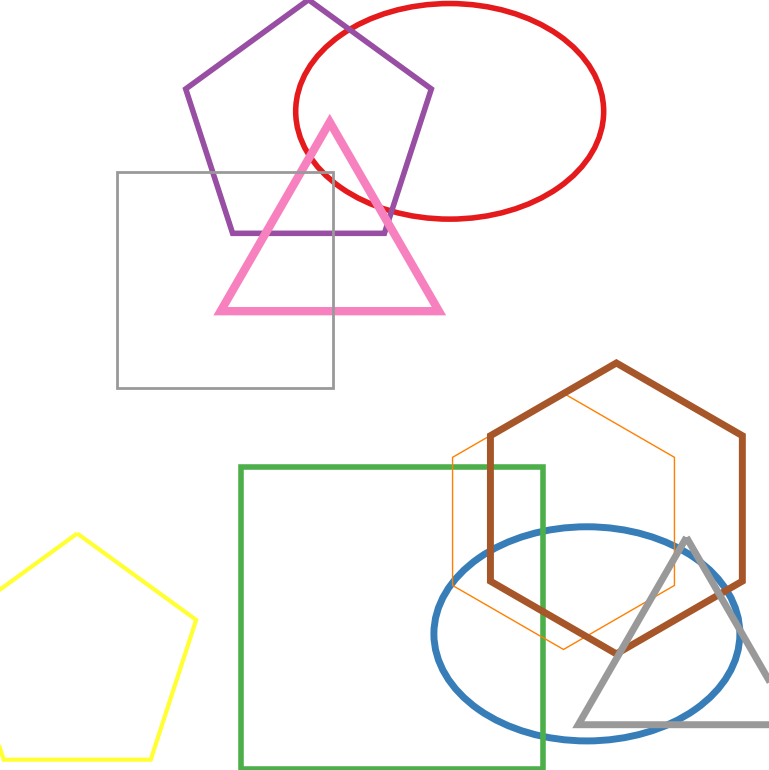[{"shape": "oval", "thickness": 2, "radius": 1.0, "center": [0.584, 0.855]}, {"shape": "oval", "thickness": 2.5, "radius": 0.99, "center": [0.762, 0.177]}, {"shape": "square", "thickness": 2, "radius": 0.98, "center": [0.509, 0.197]}, {"shape": "pentagon", "thickness": 2, "radius": 0.84, "center": [0.401, 0.833]}, {"shape": "hexagon", "thickness": 0.5, "radius": 0.83, "center": [0.732, 0.323]}, {"shape": "pentagon", "thickness": 1.5, "radius": 0.81, "center": [0.1, 0.145]}, {"shape": "hexagon", "thickness": 2.5, "radius": 0.94, "center": [0.801, 0.34]}, {"shape": "triangle", "thickness": 3, "radius": 0.82, "center": [0.428, 0.678]}, {"shape": "triangle", "thickness": 2.5, "radius": 0.81, "center": [0.891, 0.14]}, {"shape": "square", "thickness": 1, "radius": 0.7, "center": [0.292, 0.636]}]